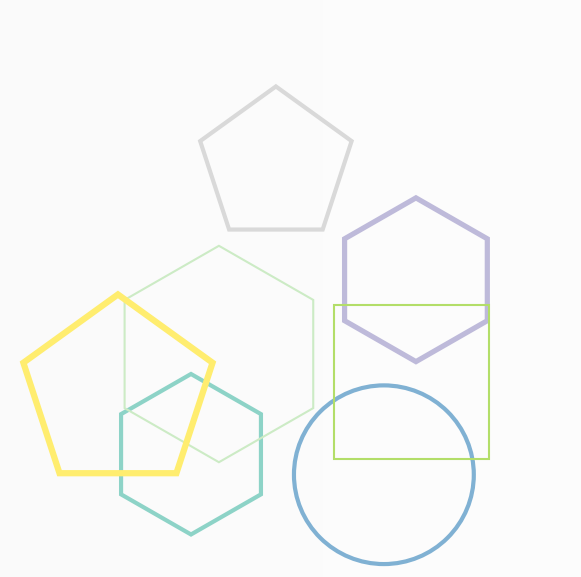[{"shape": "hexagon", "thickness": 2, "radius": 0.69, "center": [0.329, 0.213]}, {"shape": "hexagon", "thickness": 2.5, "radius": 0.71, "center": [0.716, 0.515]}, {"shape": "circle", "thickness": 2, "radius": 0.77, "center": [0.66, 0.177]}, {"shape": "square", "thickness": 1, "radius": 0.67, "center": [0.707, 0.338]}, {"shape": "pentagon", "thickness": 2, "radius": 0.68, "center": [0.475, 0.712]}, {"shape": "hexagon", "thickness": 1, "radius": 0.94, "center": [0.377, 0.386]}, {"shape": "pentagon", "thickness": 3, "radius": 0.86, "center": [0.203, 0.318]}]